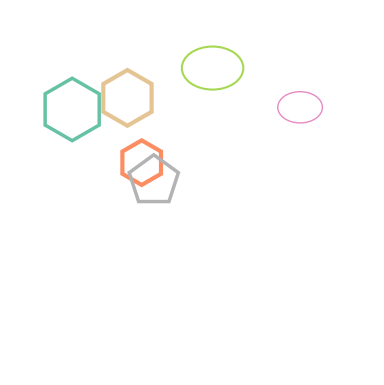[{"shape": "hexagon", "thickness": 2.5, "radius": 0.41, "center": [0.187, 0.716]}, {"shape": "hexagon", "thickness": 3, "radius": 0.29, "center": [0.368, 0.578]}, {"shape": "oval", "thickness": 1, "radius": 0.29, "center": [0.779, 0.721]}, {"shape": "oval", "thickness": 1.5, "radius": 0.4, "center": [0.552, 0.823]}, {"shape": "hexagon", "thickness": 3, "radius": 0.36, "center": [0.331, 0.746]}, {"shape": "pentagon", "thickness": 2.5, "radius": 0.34, "center": [0.399, 0.531]}]